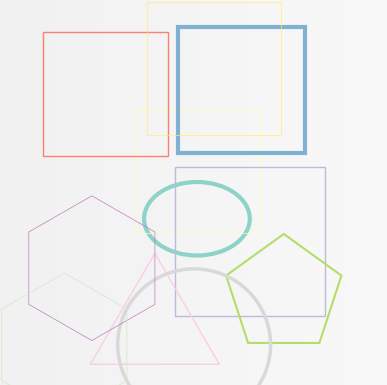[{"shape": "oval", "thickness": 3, "radius": 0.68, "center": [0.508, 0.432]}, {"shape": "square", "thickness": 0.5, "radius": 0.8, "center": [0.511, 0.555]}, {"shape": "square", "thickness": 1, "radius": 0.97, "center": [0.646, 0.373]}, {"shape": "square", "thickness": 1, "radius": 0.81, "center": [0.272, 0.756]}, {"shape": "square", "thickness": 3, "radius": 0.82, "center": [0.623, 0.767]}, {"shape": "pentagon", "thickness": 1.5, "radius": 0.78, "center": [0.732, 0.236]}, {"shape": "triangle", "thickness": 1, "radius": 0.96, "center": [0.4, 0.15]}, {"shape": "circle", "thickness": 2.5, "radius": 0.99, "center": [0.501, 0.105]}, {"shape": "hexagon", "thickness": 0.5, "radius": 0.94, "center": [0.237, 0.303]}, {"shape": "hexagon", "thickness": 0.5, "radius": 0.93, "center": [0.166, 0.104]}, {"shape": "square", "thickness": 0.5, "radius": 0.86, "center": [0.553, 0.822]}]